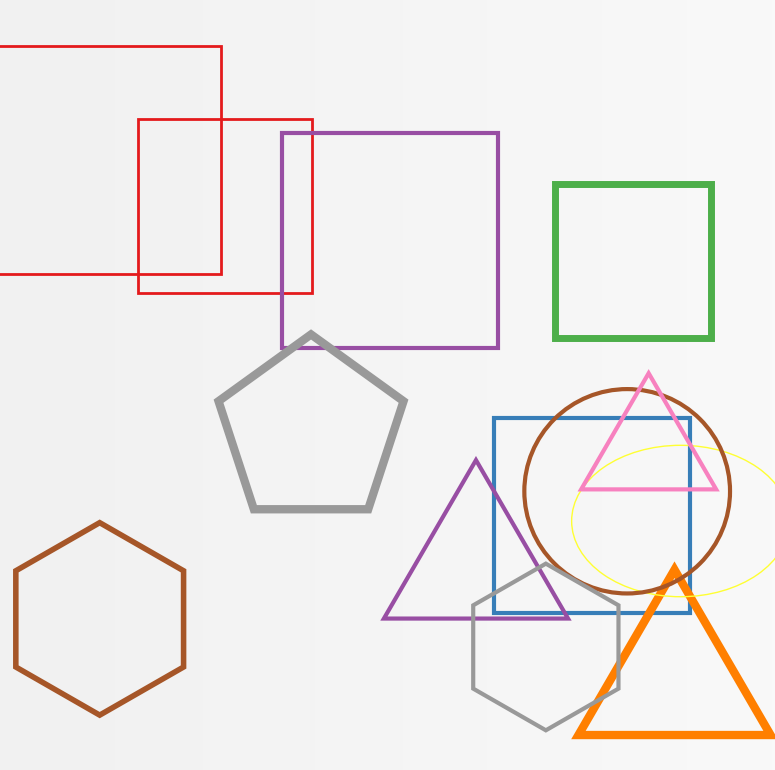[{"shape": "square", "thickness": 1, "radius": 0.74, "center": [0.137, 0.792]}, {"shape": "square", "thickness": 1, "radius": 0.56, "center": [0.29, 0.732]}, {"shape": "square", "thickness": 1.5, "radius": 0.63, "center": [0.764, 0.331]}, {"shape": "square", "thickness": 2.5, "radius": 0.5, "center": [0.817, 0.661]}, {"shape": "triangle", "thickness": 1.5, "radius": 0.69, "center": [0.614, 0.265]}, {"shape": "square", "thickness": 1.5, "radius": 0.7, "center": [0.503, 0.688]}, {"shape": "triangle", "thickness": 3, "radius": 0.72, "center": [0.87, 0.117]}, {"shape": "oval", "thickness": 0.5, "radius": 0.7, "center": [0.878, 0.323]}, {"shape": "hexagon", "thickness": 2, "radius": 0.62, "center": [0.129, 0.196]}, {"shape": "circle", "thickness": 1.5, "radius": 0.66, "center": [0.809, 0.362]}, {"shape": "triangle", "thickness": 1.5, "radius": 0.5, "center": [0.837, 0.415]}, {"shape": "hexagon", "thickness": 1.5, "radius": 0.54, "center": [0.704, 0.16]}, {"shape": "pentagon", "thickness": 3, "radius": 0.63, "center": [0.401, 0.44]}]